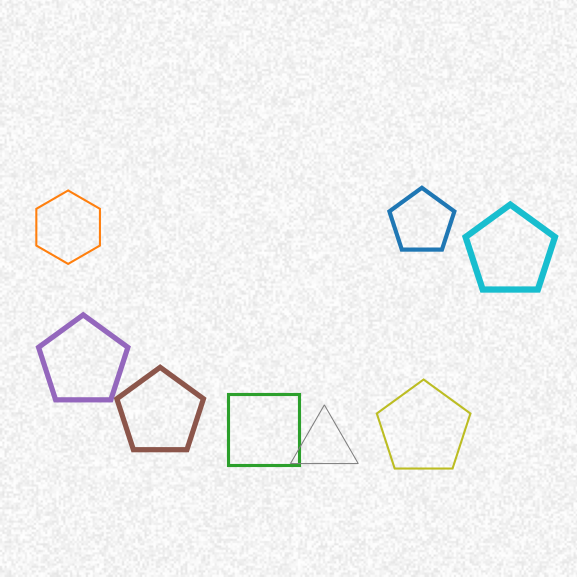[{"shape": "pentagon", "thickness": 2, "radius": 0.3, "center": [0.731, 0.615]}, {"shape": "hexagon", "thickness": 1, "radius": 0.32, "center": [0.118, 0.606]}, {"shape": "square", "thickness": 1.5, "radius": 0.31, "center": [0.456, 0.255]}, {"shape": "pentagon", "thickness": 2.5, "radius": 0.41, "center": [0.144, 0.373]}, {"shape": "pentagon", "thickness": 2.5, "radius": 0.39, "center": [0.277, 0.284]}, {"shape": "triangle", "thickness": 0.5, "radius": 0.34, "center": [0.562, 0.23]}, {"shape": "pentagon", "thickness": 1, "radius": 0.43, "center": [0.734, 0.257]}, {"shape": "pentagon", "thickness": 3, "radius": 0.41, "center": [0.884, 0.564]}]